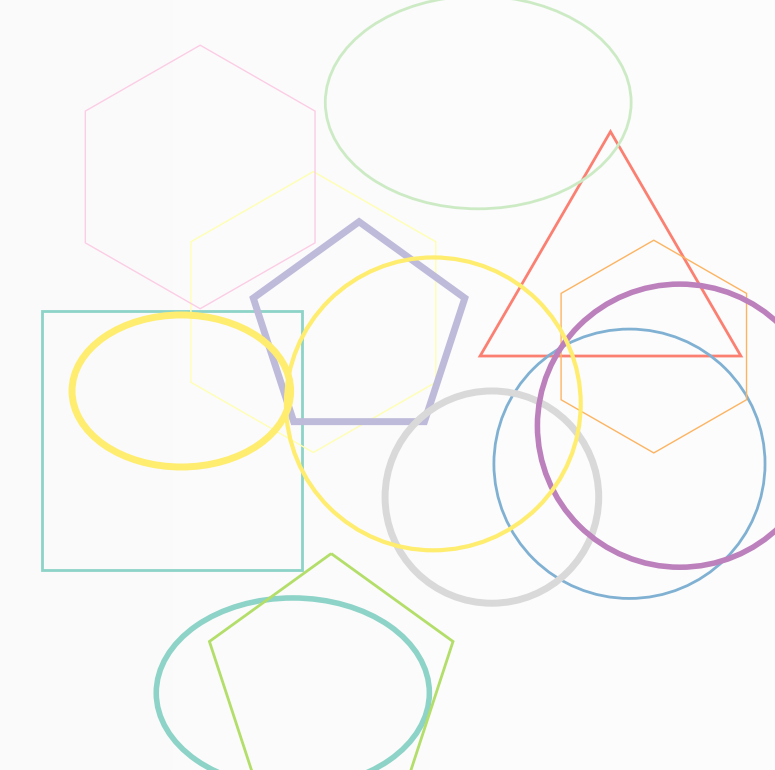[{"shape": "square", "thickness": 1, "radius": 0.84, "center": [0.222, 0.428]}, {"shape": "oval", "thickness": 2, "radius": 0.88, "center": [0.378, 0.1]}, {"shape": "hexagon", "thickness": 0.5, "radius": 0.91, "center": [0.404, 0.595]}, {"shape": "pentagon", "thickness": 2.5, "radius": 0.72, "center": [0.463, 0.569]}, {"shape": "triangle", "thickness": 1, "radius": 0.97, "center": [0.788, 0.635]}, {"shape": "circle", "thickness": 1, "radius": 0.87, "center": [0.812, 0.398]}, {"shape": "hexagon", "thickness": 0.5, "radius": 0.69, "center": [0.844, 0.55]}, {"shape": "pentagon", "thickness": 1, "radius": 0.83, "center": [0.427, 0.116]}, {"shape": "hexagon", "thickness": 0.5, "radius": 0.86, "center": [0.258, 0.77]}, {"shape": "circle", "thickness": 2.5, "radius": 0.69, "center": [0.635, 0.354]}, {"shape": "circle", "thickness": 2, "radius": 0.92, "center": [0.877, 0.447]}, {"shape": "oval", "thickness": 1, "radius": 0.99, "center": [0.617, 0.867]}, {"shape": "circle", "thickness": 1.5, "radius": 0.95, "center": [0.559, 0.475]}, {"shape": "oval", "thickness": 2.5, "radius": 0.71, "center": [0.234, 0.492]}]